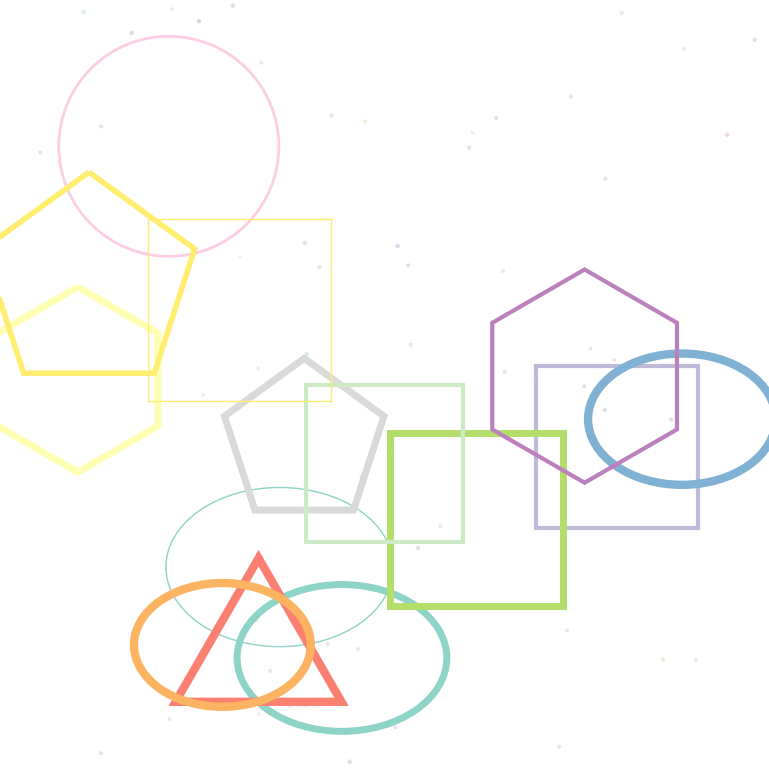[{"shape": "oval", "thickness": 0.5, "radius": 0.74, "center": [0.363, 0.264]}, {"shape": "oval", "thickness": 2.5, "radius": 0.68, "center": [0.444, 0.146]}, {"shape": "hexagon", "thickness": 2.5, "radius": 0.6, "center": [0.101, 0.507]}, {"shape": "square", "thickness": 1.5, "radius": 0.53, "center": [0.801, 0.42]}, {"shape": "triangle", "thickness": 3, "radius": 0.62, "center": [0.336, 0.151]}, {"shape": "oval", "thickness": 3, "radius": 0.61, "center": [0.886, 0.456]}, {"shape": "oval", "thickness": 3, "radius": 0.57, "center": [0.289, 0.162]}, {"shape": "square", "thickness": 2.5, "radius": 0.56, "center": [0.619, 0.325]}, {"shape": "circle", "thickness": 1, "radius": 0.71, "center": [0.219, 0.81]}, {"shape": "pentagon", "thickness": 2.5, "radius": 0.54, "center": [0.395, 0.426]}, {"shape": "hexagon", "thickness": 1.5, "radius": 0.69, "center": [0.759, 0.512]}, {"shape": "square", "thickness": 1.5, "radius": 0.51, "center": [0.5, 0.398]}, {"shape": "pentagon", "thickness": 2, "radius": 0.72, "center": [0.116, 0.632]}, {"shape": "square", "thickness": 0.5, "radius": 0.59, "center": [0.311, 0.598]}]